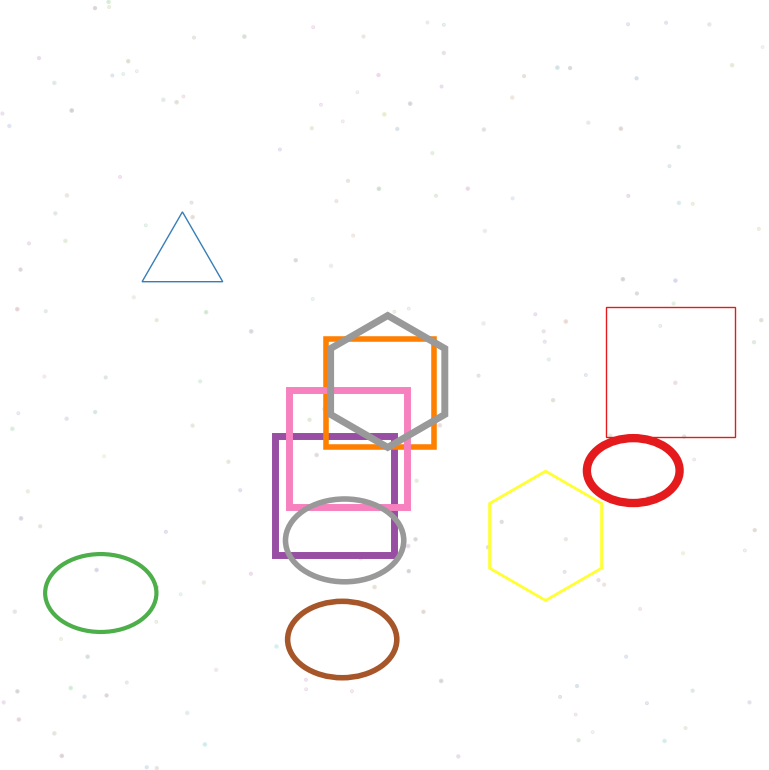[{"shape": "square", "thickness": 0.5, "radius": 0.42, "center": [0.871, 0.517]}, {"shape": "oval", "thickness": 3, "radius": 0.3, "center": [0.822, 0.389]}, {"shape": "triangle", "thickness": 0.5, "radius": 0.3, "center": [0.237, 0.664]}, {"shape": "oval", "thickness": 1.5, "radius": 0.36, "center": [0.131, 0.23]}, {"shape": "square", "thickness": 2.5, "radius": 0.39, "center": [0.435, 0.357]}, {"shape": "square", "thickness": 2, "radius": 0.35, "center": [0.494, 0.49]}, {"shape": "hexagon", "thickness": 1, "radius": 0.42, "center": [0.709, 0.304]}, {"shape": "oval", "thickness": 2, "radius": 0.35, "center": [0.444, 0.169]}, {"shape": "square", "thickness": 2.5, "radius": 0.38, "center": [0.452, 0.417]}, {"shape": "hexagon", "thickness": 2.5, "radius": 0.43, "center": [0.504, 0.505]}, {"shape": "oval", "thickness": 2, "radius": 0.38, "center": [0.448, 0.298]}]